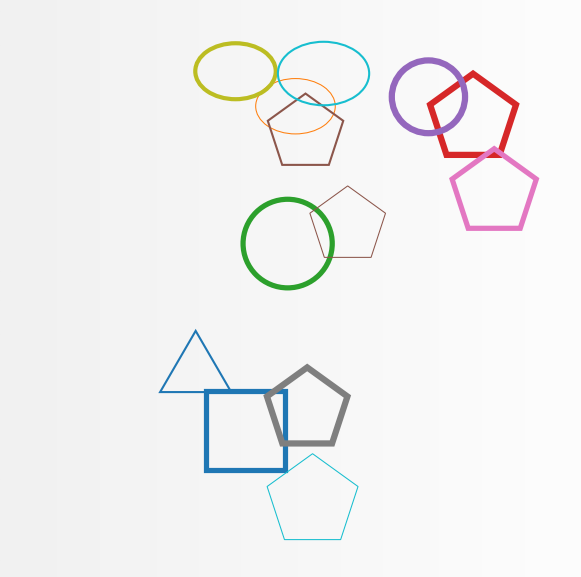[{"shape": "square", "thickness": 2.5, "radius": 0.34, "center": [0.422, 0.254]}, {"shape": "triangle", "thickness": 1, "radius": 0.35, "center": [0.337, 0.356]}, {"shape": "oval", "thickness": 0.5, "radius": 0.34, "center": [0.508, 0.815]}, {"shape": "circle", "thickness": 2.5, "radius": 0.38, "center": [0.495, 0.577]}, {"shape": "pentagon", "thickness": 3, "radius": 0.39, "center": [0.814, 0.794]}, {"shape": "circle", "thickness": 3, "radius": 0.32, "center": [0.737, 0.832]}, {"shape": "pentagon", "thickness": 0.5, "radius": 0.34, "center": [0.598, 0.609]}, {"shape": "pentagon", "thickness": 1, "radius": 0.34, "center": [0.526, 0.769]}, {"shape": "pentagon", "thickness": 2.5, "radius": 0.38, "center": [0.85, 0.665]}, {"shape": "pentagon", "thickness": 3, "radius": 0.36, "center": [0.529, 0.29]}, {"shape": "oval", "thickness": 2, "radius": 0.35, "center": [0.405, 0.876]}, {"shape": "oval", "thickness": 1, "radius": 0.39, "center": [0.557, 0.872]}, {"shape": "pentagon", "thickness": 0.5, "radius": 0.41, "center": [0.538, 0.131]}]